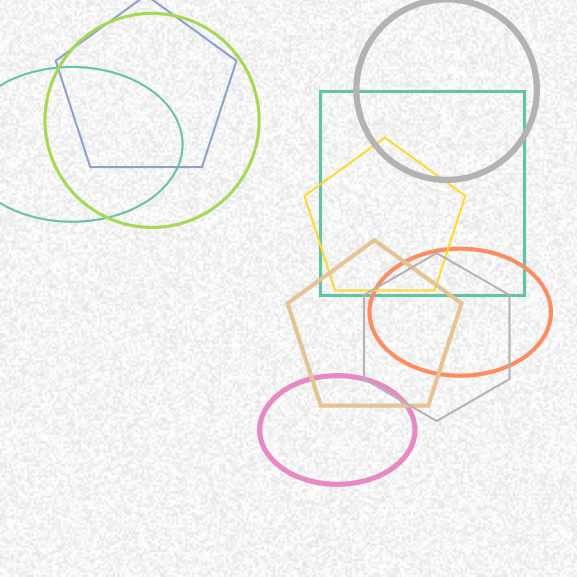[{"shape": "square", "thickness": 1.5, "radius": 0.89, "center": [0.73, 0.665]}, {"shape": "oval", "thickness": 1, "radius": 0.96, "center": [0.125, 0.749]}, {"shape": "oval", "thickness": 2, "radius": 0.79, "center": [0.797, 0.458]}, {"shape": "pentagon", "thickness": 1, "radius": 0.82, "center": [0.253, 0.843]}, {"shape": "oval", "thickness": 2.5, "radius": 0.67, "center": [0.584, 0.255]}, {"shape": "circle", "thickness": 1.5, "radius": 0.93, "center": [0.263, 0.791]}, {"shape": "pentagon", "thickness": 1, "radius": 0.73, "center": [0.666, 0.615]}, {"shape": "pentagon", "thickness": 2, "radius": 0.79, "center": [0.649, 0.425]}, {"shape": "hexagon", "thickness": 1, "radius": 0.73, "center": [0.756, 0.416]}, {"shape": "circle", "thickness": 3, "radius": 0.78, "center": [0.773, 0.844]}]